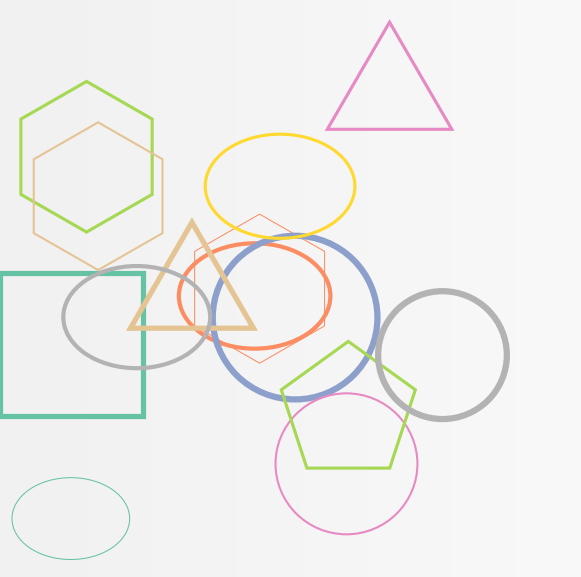[{"shape": "oval", "thickness": 0.5, "radius": 0.51, "center": [0.122, 0.101]}, {"shape": "square", "thickness": 2.5, "radius": 0.62, "center": [0.124, 0.402]}, {"shape": "hexagon", "thickness": 0.5, "radius": 0.65, "center": [0.447, 0.499]}, {"shape": "oval", "thickness": 2, "radius": 0.65, "center": [0.438, 0.487]}, {"shape": "circle", "thickness": 3, "radius": 0.71, "center": [0.508, 0.449]}, {"shape": "triangle", "thickness": 1.5, "radius": 0.62, "center": [0.67, 0.837]}, {"shape": "circle", "thickness": 1, "radius": 0.61, "center": [0.596, 0.196]}, {"shape": "hexagon", "thickness": 1.5, "radius": 0.65, "center": [0.149, 0.728]}, {"shape": "pentagon", "thickness": 1.5, "radius": 0.61, "center": [0.599, 0.287]}, {"shape": "oval", "thickness": 1.5, "radius": 0.64, "center": [0.482, 0.677]}, {"shape": "triangle", "thickness": 2.5, "radius": 0.61, "center": [0.33, 0.492]}, {"shape": "hexagon", "thickness": 1, "radius": 0.64, "center": [0.169, 0.659]}, {"shape": "oval", "thickness": 2, "radius": 0.63, "center": [0.235, 0.45]}, {"shape": "circle", "thickness": 3, "radius": 0.55, "center": [0.761, 0.384]}]